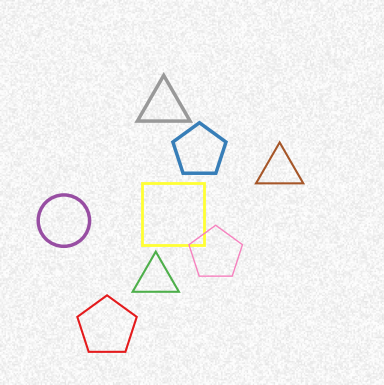[{"shape": "pentagon", "thickness": 1.5, "radius": 0.41, "center": [0.278, 0.152]}, {"shape": "pentagon", "thickness": 2.5, "radius": 0.36, "center": [0.518, 0.609]}, {"shape": "triangle", "thickness": 1.5, "radius": 0.35, "center": [0.405, 0.277]}, {"shape": "circle", "thickness": 2.5, "radius": 0.33, "center": [0.166, 0.427]}, {"shape": "square", "thickness": 2, "radius": 0.4, "center": [0.449, 0.444]}, {"shape": "triangle", "thickness": 1.5, "radius": 0.35, "center": [0.726, 0.559]}, {"shape": "pentagon", "thickness": 1, "radius": 0.37, "center": [0.56, 0.342]}, {"shape": "triangle", "thickness": 2.5, "radius": 0.4, "center": [0.425, 0.725]}]